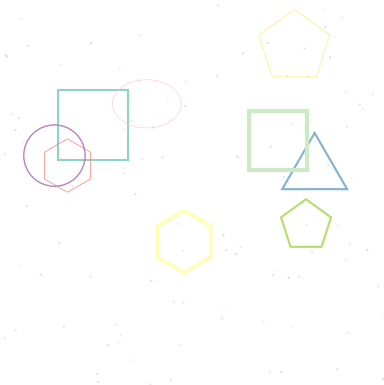[{"shape": "square", "thickness": 1.5, "radius": 0.45, "center": [0.242, 0.676]}, {"shape": "hexagon", "thickness": 2.5, "radius": 0.4, "center": [0.478, 0.372]}, {"shape": "hexagon", "thickness": 0.5, "radius": 0.35, "center": [0.175, 0.57]}, {"shape": "triangle", "thickness": 1.5, "radius": 0.49, "center": [0.817, 0.557]}, {"shape": "pentagon", "thickness": 1.5, "radius": 0.34, "center": [0.795, 0.414]}, {"shape": "oval", "thickness": 0.5, "radius": 0.45, "center": [0.381, 0.73]}, {"shape": "circle", "thickness": 1, "radius": 0.4, "center": [0.141, 0.596]}, {"shape": "square", "thickness": 3, "radius": 0.38, "center": [0.722, 0.635]}, {"shape": "pentagon", "thickness": 0.5, "radius": 0.49, "center": [0.764, 0.879]}]